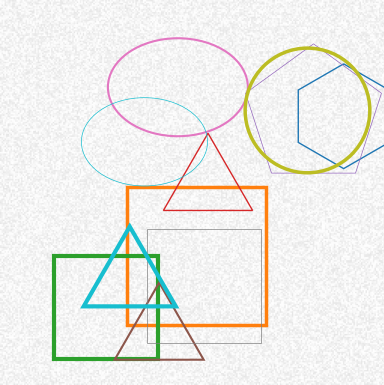[{"shape": "hexagon", "thickness": 1, "radius": 0.68, "center": [0.893, 0.698]}, {"shape": "square", "thickness": 2.5, "radius": 0.9, "center": [0.51, 0.335]}, {"shape": "square", "thickness": 3, "radius": 0.67, "center": [0.276, 0.201]}, {"shape": "triangle", "thickness": 1, "radius": 0.67, "center": [0.54, 0.52]}, {"shape": "pentagon", "thickness": 0.5, "radius": 0.93, "center": [0.814, 0.7]}, {"shape": "triangle", "thickness": 1.5, "radius": 0.67, "center": [0.413, 0.132]}, {"shape": "oval", "thickness": 1.5, "radius": 0.91, "center": [0.462, 0.773]}, {"shape": "square", "thickness": 0.5, "radius": 0.74, "center": [0.53, 0.258]}, {"shape": "circle", "thickness": 2.5, "radius": 0.81, "center": [0.799, 0.713]}, {"shape": "oval", "thickness": 0.5, "radius": 0.82, "center": [0.375, 0.632]}, {"shape": "triangle", "thickness": 3, "radius": 0.69, "center": [0.337, 0.273]}]